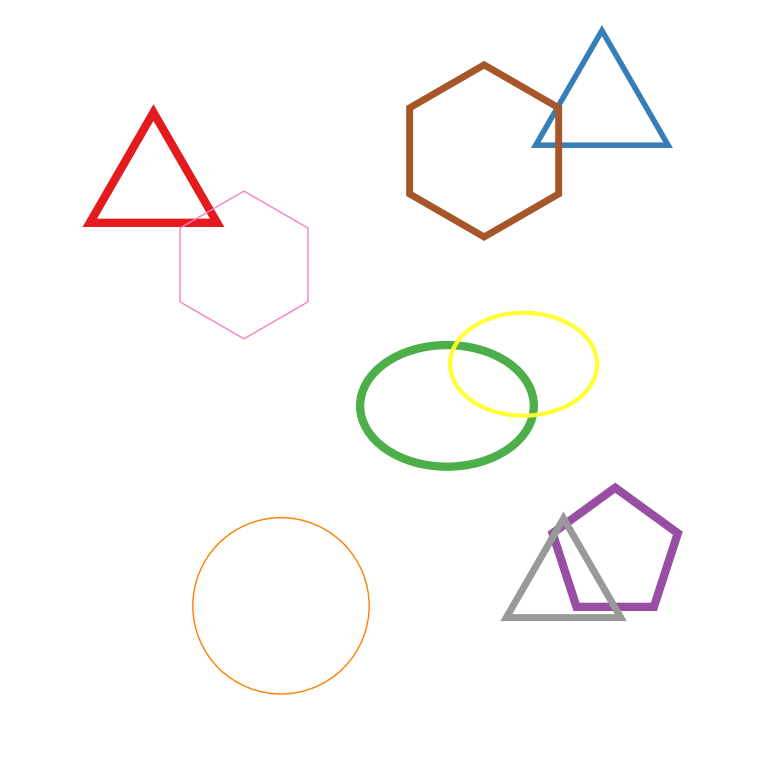[{"shape": "triangle", "thickness": 3, "radius": 0.48, "center": [0.199, 0.758]}, {"shape": "triangle", "thickness": 2, "radius": 0.5, "center": [0.782, 0.861]}, {"shape": "oval", "thickness": 3, "radius": 0.56, "center": [0.58, 0.473]}, {"shape": "pentagon", "thickness": 3, "radius": 0.43, "center": [0.799, 0.281]}, {"shape": "circle", "thickness": 0.5, "radius": 0.57, "center": [0.365, 0.213]}, {"shape": "oval", "thickness": 1.5, "radius": 0.48, "center": [0.68, 0.527]}, {"shape": "hexagon", "thickness": 2.5, "radius": 0.56, "center": [0.629, 0.804]}, {"shape": "hexagon", "thickness": 0.5, "radius": 0.48, "center": [0.317, 0.656]}, {"shape": "triangle", "thickness": 2.5, "radius": 0.43, "center": [0.732, 0.241]}]